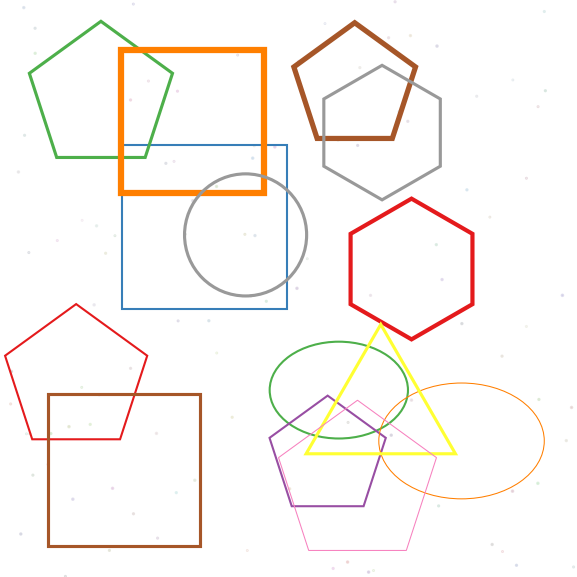[{"shape": "pentagon", "thickness": 1, "radius": 0.65, "center": [0.132, 0.343]}, {"shape": "hexagon", "thickness": 2, "radius": 0.61, "center": [0.713, 0.533]}, {"shape": "square", "thickness": 1, "radius": 0.71, "center": [0.354, 0.606]}, {"shape": "oval", "thickness": 1, "radius": 0.6, "center": [0.587, 0.324]}, {"shape": "pentagon", "thickness": 1.5, "radius": 0.65, "center": [0.175, 0.832]}, {"shape": "pentagon", "thickness": 1, "radius": 0.53, "center": [0.567, 0.208]}, {"shape": "square", "thickness": 3, "radius": 0.62, "center": [0.334, 0.789]}, {"shape": "oval", "thickness": 0.5, "radius": 0.72, "center": [0.799, 0.236]}, {"shape": "triangle", "thickness": 1.5, "radius": 0.75, "center": [0.659, 0.288]}, {"shape": "pentagon", "thickness": 2.5, "radius": 0.55, "center": [0.614, 0.849]}, {"shape": "square", "thickness": 1.5, "radius": 0.66, "center": [0.215, 0.186]}, {"shape": "pentagon", "thickness": 0.5, "radius": 0.72, "center": [0.619, 0.162]}, {"shape": "circle", "thickness": 1.5, "radius": 0.53, "center": [0.425, 0.592]}, {"shape": "hexagon", "thickness": 1.5, "radius": 0.58, "center": [0.662, 0.77]}]